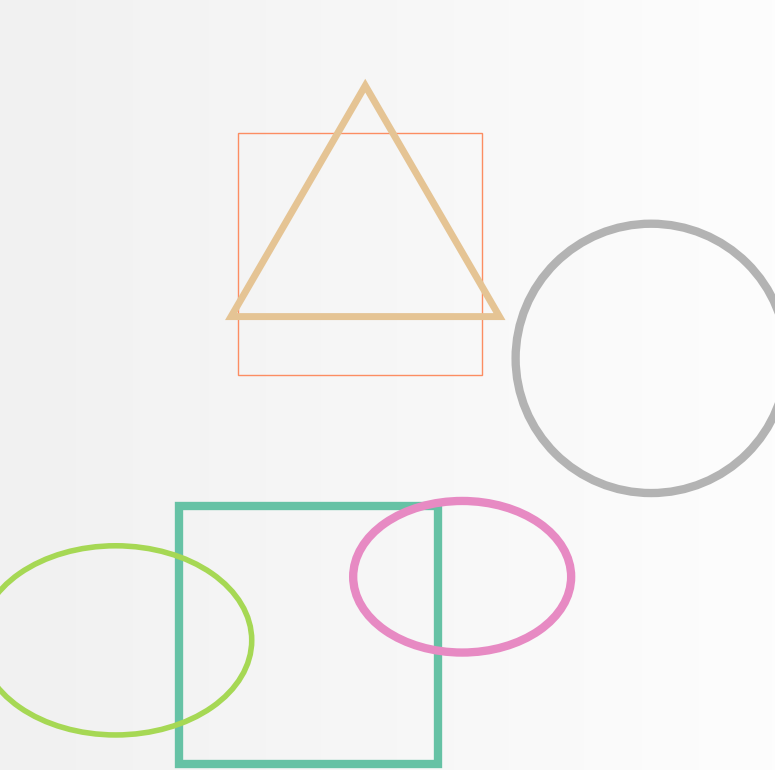[{"shape": "square", "thickness": 3, "radius": 0.84, "center": [0.398, 0.176]}, {"shape": "square", "thickness": 0.5, "radius": 0.79, "center": [0.464, 0.67]}, {"shape": "oval", "thickness": 3, "radius": 0.7, "center": [0.596, 0.251]}, {"shape": "oval", "thickness": 2, "radius": 0.88, "center": [0.149, 0.168]}, {"shape": "triangle", "thickness": 2.5, "radius": 1.0, "center": [0.471, 0.689]}, {"shape": "circle", "thickness": 3, "radius": 0.87, "center": [0.84, 0.535]}]